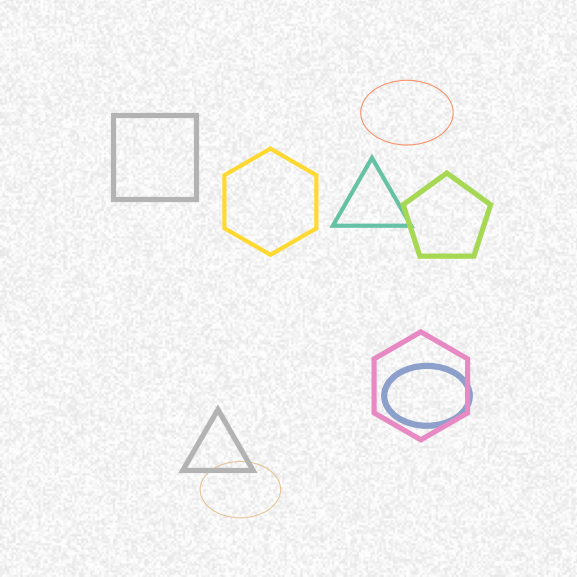[{"shape": "triangle", "thickness": 2, "radius": 0.39, "center": [0.644, 0.647]}, {"shape": "oval", "thickness": 0.5, "radius": 0.4, "center": [0.705, 0.804]}, {"shape": "oval", "thickness": 3, "radius": 0.37, "center": [0.739, 0.314]}, {"shape": "hexagon", "thickness": 2.5, "radius": 0.47, "center": [0.729, 0.331]}, {"shape": "pentagon", "thickness": 2.5, "radius": 0.4, "center": [0.774, 0.62]}, {"shape": "hexagon", "thickness": 2, "radius": 0.46, "center": [0.468, 0.65]}, {"shape": "oval", "thickness": 0.5, "radius": 0.35, "center": [0.416, 0.151]}, {"shape": "square", "thickness": 2.5, "radius": 0.36, "center": [0.267, 0.727]}, {"shape": "triangle", "thickness": 2.5, "radius": 0.35, "center": [0.377, 0.22]}]